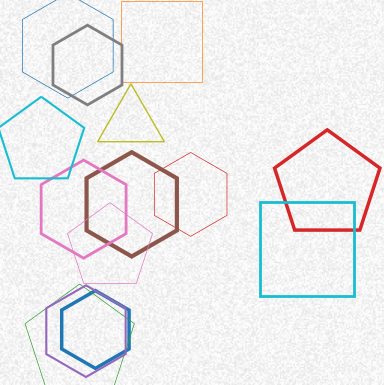[{"shape": "hexagon", "thickness": 2.5, "radius": 0.51, "center": [0.248, 0.144]}, {"shape": "hexagon", "thickness": 0.5, "radius": 0.68, "center": [0.176, 0.881]}, {"shape": "square", "thickness": 0.5, "radius": 0.53, "center": [0.42, 0.892]}, {"shape": "pentagon", "thickness": 0.5, "radius": 0.75, "center": [0.207, 0.113]}, {"shape": "hexagon", "thickness": 0.5, "radius": 0.54, "center": [0.495, 0.495]}, {"shape": "pentagon", "thickness": 2.5, "radius": 0.72, "center": [0.85, 0.519]}, {"shape": "hexagon", "thickness": 1.5, "radius": 0.6, "center": [0.223, 0.14]}, {"shape": "hexagon", "thickness": 3, "radius": 0.68, "center": [0.342, 0.469]}, {"shape": "hexagon", "thickness": 2, "radius": 0.64, "center": [0.217, 0.457]}, {"shape": "pentagon", "thickness": 0.5, "radius": 0.58, "center": [0.286, 0.358]}, {"shape": "hexagon", "thickness": 2, "radius": 0.52, "center": [0.227, 0.831]}, {"shape": "triangle", "thickness": 1, "radius": 0.5, "center": [0.34, 0.682]}, {"shape": "pentagon", "thickness": 1.5, "radius": 0.59, "center": [0.107, 0.632]}, {"shape": "square", "thickness": 2, "radius": 0.61, "center": [0.798, 0.353]}]